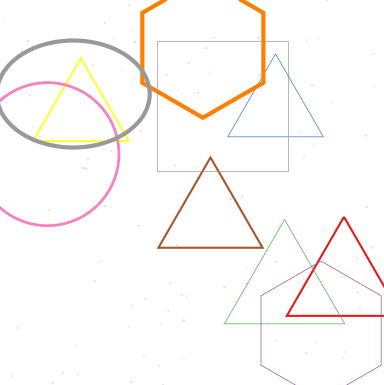[{"shape": "triangle", "thickness": 1.5, "radius": 0.86, "center": [0.893, 0.265]}, {"shape": "triangle", "thickness": 0.5, "radius": 0.72, "center": [0.716, 0.716]}, {"shape": "triangle", "thickness": 0.5, "radius": 0.9, "center": [0.739, 0.249]}, {"shape": "hexagon", "thickness": 0.5, "radius": 0.9, "center": [0.834, 0.142]}, {"shape": "hexagon", "thickness": 3, "radius": 0.91, "center": [0.527, 0.876]}, {"shape": "triangle", "thickness": 1.5, "radius": 0.72, "center": [0.21, 0.706]}, {"shape": "triangle", "thickness": 1.5, "radius": 0.78, "center": [0.547, 0.435]}, {"shape": "circle", "thickness": 2, "radius": 0.93, "center": [0.123, 0.6]}, {"shape": "oval", "thickness": 3, "radius": 0.99, "center": [0.19, 0.756]}, {"shape": "square", "thickness": 0.5, "radius": 0.85, "center": [0.578, 0.724]}]